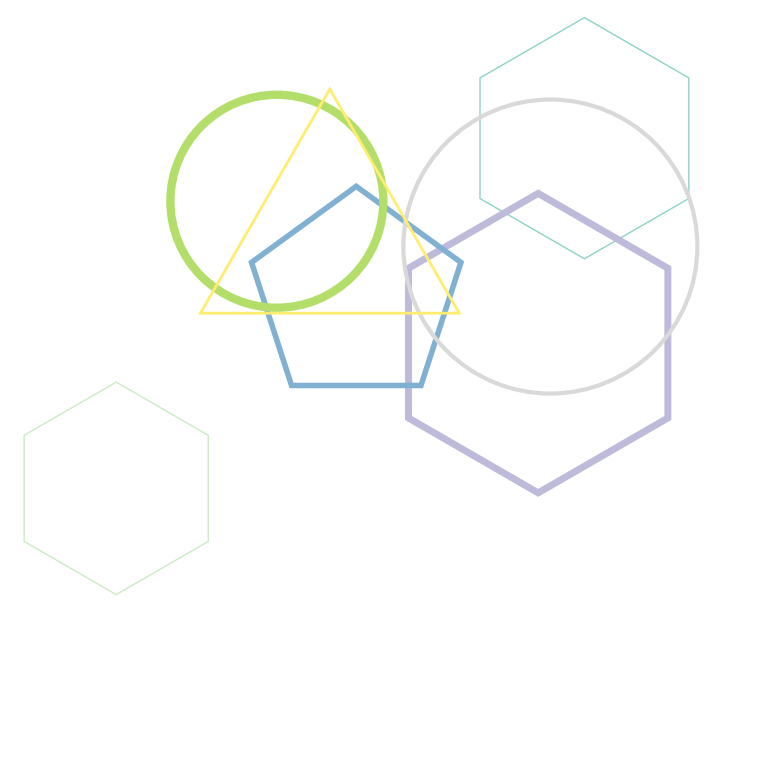[{"shape": "hexagon", "thickness": 0.5, "radius": 0.78, "center": [0.759, 0.821]}, {"shape": "hexagon", "thickness": 2.5, "radius": 0.97, "center": [0.699, 0.554]}, {"shape": "pentagon", "thickness": 2, "radius": 0.71, "center": [0.463, 0.615]}, {"shape": "circle", "thickness": 3, "radius": 0.69, "center": [0.36, 0.739]}, {"shape": "circle", "thickness": 1.5, "radius": 0.95, "center": [0.715, 0.68]}, {"shape": "hexagon", "thickness": 0.5, "radius": 0.69, "center": [0.151, 0.366]}, {"shape": "triangle", "thickness": 1, "radius": 0.97, "center": [0.428, 0.69]}]